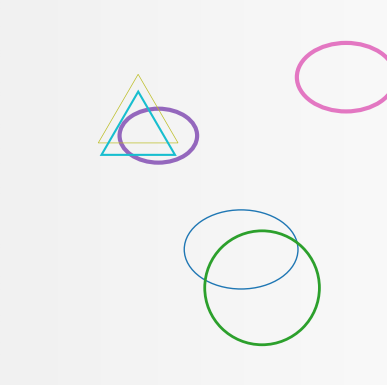[{"shape": "oval", "thickness": 1, "radius": 0.73, "center": [0.622, 0.352]}, {"shape": "circle", "thickness": 2, "radius": 0.74, "center": [0.676, 0.252]}, {"shape": "oval", "thickness": 3, "radius": 0.5, "center": [0.409, 0.648]}, {"shape": "oval", "thickness": 3, "radius": 0.64, "center": [0.893, 0.8]}, {"shape": "triangle", "thickness": 0.5, "radius": 0.59, "center": [0.356, 0.688]}, {"shape": "triangle", "thickness": 1.5, "radius": 0.55, "center": [0.357, 0.653]}]